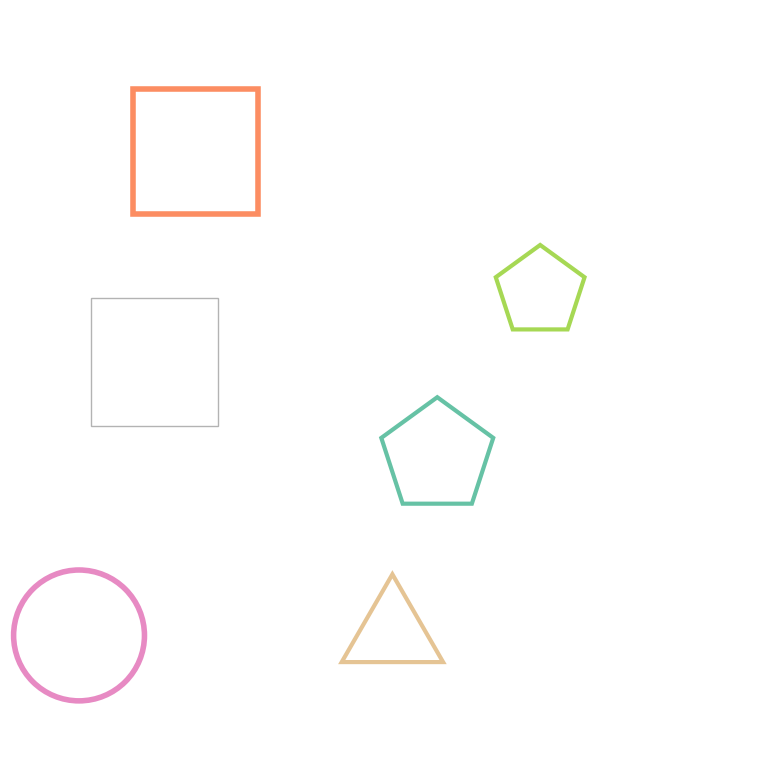[{"shape": "pentagon", "thickness": 1.5, "radius": 0.38, "center": [0.568, 0.408]}, {"shape": "square", "thickness": 2, "radius": 0.41, "center": [0.254, 0.804]}, {"shape": "circle", "thickness": 2, "radius": 0.42, "center": [0.103, 0.175]}, {"shape": "pentagon", "thickness": 1.5, "radius": 0.3, "center": [0.702, 0.621]}, {"shape": "triangle", "thickness": 1.5, "radius": 0.38, "center": [0.51, 0.178]}, {"shape": "square", "thickness": 0.5, "radius": 0.41, "center": [0.201, 0.53]}]